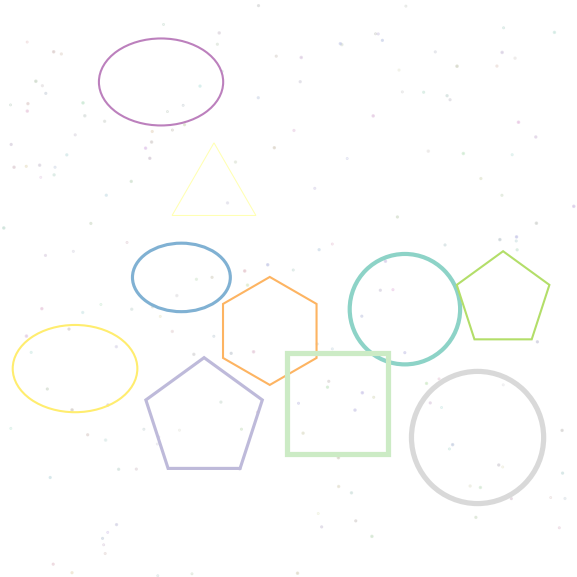[{"shape": "circle", "thickness": 2, "radius": 0.48, "center": [0.701, 0.464]}, {"shape": "triangle", "thickness": 0.5, "radius": 0.42, "center": [0.371, 0.668]}, {"shape": "pentagon", "thickness": 1.5, "radius": 0.53, "center": [0.353, 0.274]}, {"shape": "oval", "thickness": 1.5, "radius": 0.42, "center": [0.314, 0.519]}, {"shape": "hexagon", "thickness": 1, "radius": 0.47, "center": [0.467, 0.426]}, {"shape": "pentagon", "thickness": 1, "radius": 0.42, "center": [0.871, 0.48]}, {"shape": "circle", "thickness": 2.5, "radius": 0.57, "center": [0.827, 0.242]}, {"shape": "oval", "thickness": 1, "radius": 0.54, "center": [0.279, 0.857]}, {"shape": "square", "thickness": 2.5, "radius": 0.44, "center": [0.585, 0.301]}, {"shape": "oval", "thickness": 1, "radius": 0.54, "center": [0.13, 0.361]}]